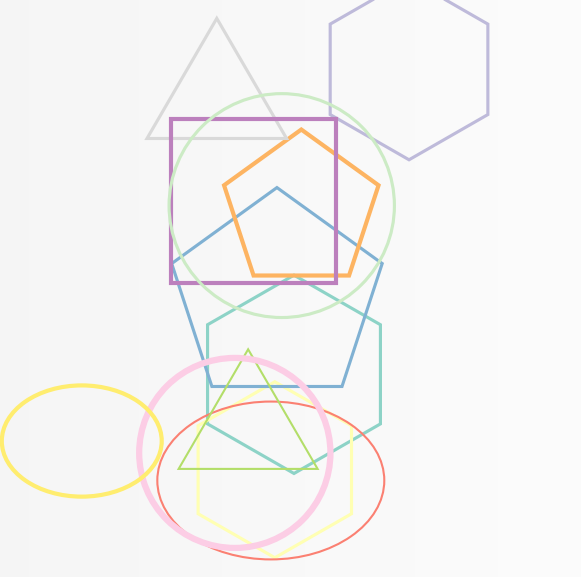[{"shape": "hexagon", "thickness": 1.5, "radius": 0.86, "center": [0.506, 0.351]}, {"shape": "hexagon", "thickness": 1.5, "radius": 0.76, "center": [0.473, 0.186]}, {"shape": "hexagon", "thickness": 1.5, "radius": 0.78, "center": [0.704, 0.879]}, {"shape": "oval", "thickness": 1, "radius": 0.98, "center": [0.466, 0.167]}, {"shape": "pentagon", "thickness": 1.5, "radius": 0.95, "center": [0.476, 0.484]}, {"shape": "pentagon", "thickness": 2, "radius": 0.7, "center": [0.518, 0.635]}, {"shape": "triangle", "thickness": 1, "radius": 0.69, "center": [0.427, 0.256]}, {"shape": "circle", "thickness": 3, "radius": 0.82, "center": [0.404, 0.215]}, {"shape": "triangle", "thickness": 1.5, "radius": 0.69, "center": [0.373, 0.829]}, {"shape": "square", "thickness": 2, "radius": 0.71, "center": [0.437, 0.651]}, {"shape": "circle", "thickness": 1.5, "radius": 0.97, "center": [0.485, 0.643]}, {"shape": "oval", "thickness": 2, "radius": 0.69, "center": [0.141, 0.235]}]